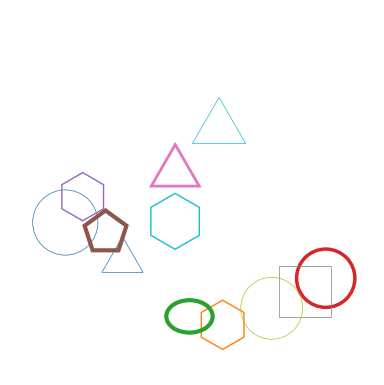[{"shape": "triangle", "thickness": 0.5, "radius": 0.31, "center": [0.318, 0.323]}, {"shape": "circle", "thickness": 0.5, "radius": 0.42, "center": [0.17, 0.422]}, {"shape": "hexagon", "thickness": 1, "radius": 0.32, "center": [0.578, 0.156]}, {"shape": "oval", "thickness": 3, "radius": 0.3, "center": [0.492, 0.178]}, {"shape": "circle", "thickness": 2.5, "radius": 0.38, "center": [0.846, 0.277]}, {"shape": "hexagon", "thickness": 1, "radius": 0.31, "center": [0.215, 0.489]}, {"shape": "pentagon", "thickness": 3, "radius": 0.29, "center": [0.274, 0.396]}, {"shape": "triangle", "thickness": 2, "radius": 0.36, "center": [0.455, 0.553]}, {"shape": "square", "thickness": 0.5, "radius": 0.33, "center": [0.792, 0.243]}, {"shape": "circle", "thickness": 0.5, "radius": 0.4, "center": [0.706, 0.199]}, {"shape": "hexagon", "thickness": 1, "radius": 0.36, "center": [0.455, 0.425]}, {"shape": "triangle", "thickness": 0.5, "radius": 0.4, "center": [0.569, 0.667]}]